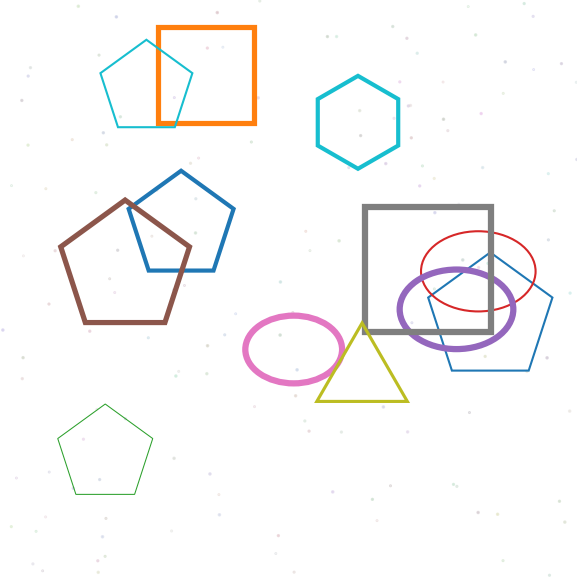[{"shape": "pentagon", "thickness": 1, "radius": 0.57, "center": [0.849, 0.449]}, {"shape": "pentagon", "thickness": 2, "radius": 0.48, "center": [0.314, 0.608]}, {"shape": "square", "thickness": 2.5, "radius": 0.41, "center": [0.357, 0.869]}, {"shape": "pentagon", "thickness": 0.5, "radius": 0.43, "center": [0.182, 0.213]}, {"shape": "oval", "thickness": 1, "radius": 0.5, "center": [0.828, 0.529]}, {"shape": "oval", "thickness": 3, "radius": 0.49, "center": [0.79, 0.464]}, {"shape": "pentagon", "thickness": 2.5, "radius": 0.59, "center": [0.217, 0.535]}, {"shape": "oval", "thickness": 3, "radius": 0.42, "center": [0.509, 0.394]}, {"shape": "square", "thickness": 3, "radius": 0.54, "center": [0.741, 0.532]}, {"shape": "triangle", "thickness": 1.5, "radius": 0.45, "center": [0.627, 0.349]}, {"shape": "pentagon", "thickness": 1, "radius": 0.42, "center": [0.254, 0.847]}, {"shape": "hexagon", "thickness": 2, "radius": 0.4, "center": [0.62, 0.787]}]